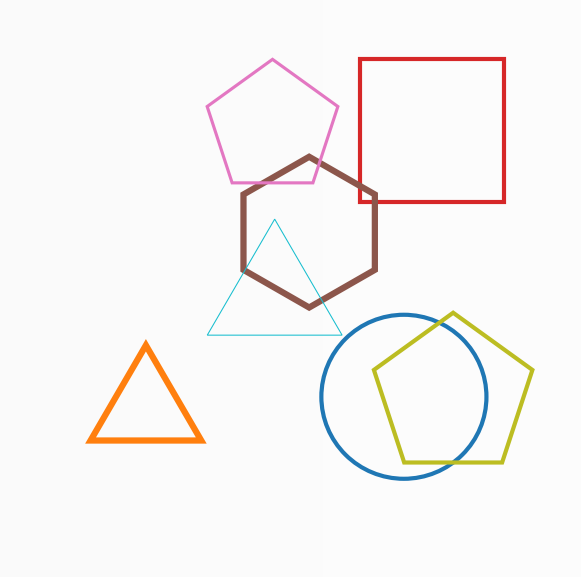[{"shape": "circle", "thickness": 2, "radius": 0.71, "center": [0.695, 0.312]}, {"shape": "triangle", "thickness": 3, "radius": 0.55, "center": [0.251, 0.291]}, {"shape": "square", "thickness": 2, "radius": 0.62, "center": [0.744, 0.774]}, {"shape": "hexagon", "thickness": 3, "radius": 0.65, "center": [0.532, 0.597]}, {"shape": "pentagon", "thickness": 1.5, "radius": 0.59, "center": [0.469, 0.778]}, {"shape": "pentagon", "thickness": 2, "radius": 0.72, "center": [0.78, 0.314]}, {"shape": "triangle", "thickness": 0.5, "radius": 0.67, "center": [0.473, 0.486]}]